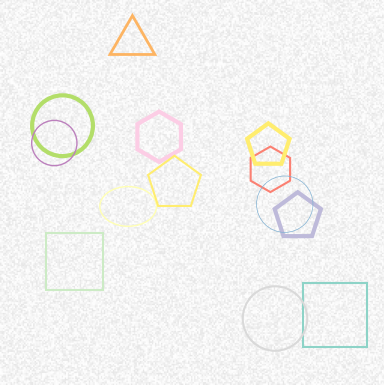[{"shape": "square", "thickness": 1.5, "radius": 0.42, "center": [0.871, 0.182]}, {"shape": "oval", "thickness": 1, "radius": 0.37, "center": [0.333, 0.464]}, {"shape": "pentagon", "thickness": 3, "radius": 0.32, "center": [0.773, 0.438]}, {"shape": "hexagon", "thickness": 1.5, "radius": 0.3, "center": [0.702, 0.56]}, {"shape": "circle", "thickness": 0.5, "radius": 0.37, "center": [0.74, 0.47]}, {"shape": "triangle", "thickness": 2, "radius": 0.34, "center": [0.344, 0.892]}, {"shape": "circle", "thickness": 3, "radius": 0.39, "center": [0.162, 0.673]}, {"shape": "hexagon", "thickness": 3, "radius": 0.33, "center": [0.413, 0.645]}, {"shape": "circle", "thickness": 1.5, "radius": 0.42, "center": [0.714, 0.173]}, {"shape": "circle", "thickness": 1, "radius": 0.29, "center": [0.141, 0.629]}, {"shape": "square", "thickness": 1.5, "radius": 0.37, "center": [0.194, 0.32]}, {"shape": "pentagon", "thickness": 1.5, "radius": 0.36, "center": [0.453, 0.523]}, {"shape": "pentagon", "thickness": 3, "radius": 0.29, "center": [0.697, 0.622]}]